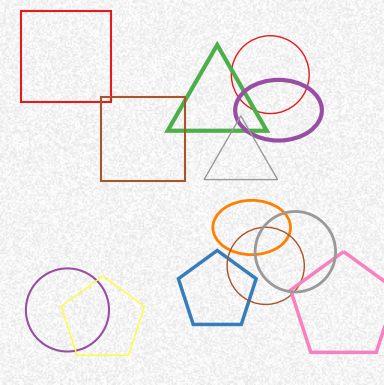[{"shape": "circle", "thickness": 1, "radius": 0.51, "center": [0.702, 0.806]}, {"shape": "square", "thickness": 1.5, "radius": 0.59, "center": [0.171, 0.853]}, {"shape": "pentagon", "thickness": 2.5, "radius": 0.53, "center": [0.564, 0.243]}, {"shape": "triangle", "thickness": 3, "radius": 0.74, "center": [0.564, 0.735]}, {"shape": "oval", "thickness": 3, "radius": 0.56, "center": [0.723, 0.714]}, {"shape": "circle", "thickness": 1.5, "radius": 0.54, "center": [0.175, 0.195]}, {"shape": "oval", "thickness": 2, "radius": 0.5, "center": [0.654, 0.409]}, {"shape": "pentagon", "thickness": 1, "radius": 0.57, "center": [0.267, 0.169]}, {"shape": "square", "thickness": 1.5, "radius": 0.54, "center": [0.372, 0.64]}, {"shape": "circle", "thickness": 1, "radius": 0.5, "center": [0.69, 0.309]}, {"shape": "pentagon", "thickness": 2.5, "radius": 0.72, "center": [0.892, 0.202]}, {"shape": "triangle", "thickness": 1, "radius": 0.55, "center": [0.625, 0.589]}, {"shape": "circle", "thickness": 2, "radius": 0.52, "center": [0.767, 0.346]}]